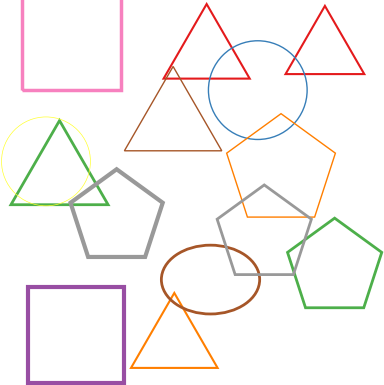[{"shape": "triangle", "thickness": 1.5, "radius": 0.59, "center": [0.844, 0.867]}, {"shape": "triangle", "thickness": 1.5, "radius": 0.65, "center": [0.537, 0.86]}, {"shape": "circle", "thickness": 1, "radius": 0.64, "center": [0.67, 0.766]}, {"shape": "pentagon", "thickness": 2, "radius": 0.64, "center": [0.869, 0.305]}, {"shape": "triangle", "thickness": 2, "radius": 0.73, "center": [0.155, 0.541]}, {"shape": "square", "thickness": 3, "radius": 0.62, "center": [0.197, 0.13]}, {"shape": "triangle", "thickness": 1.5, "radius": 0.65, "center": [0.453, 0.109]}, {"shape": "pentagon", "thickness": 1, "radius": 0.74, "center": [0.73, 0.556]}, {"shape": "circle", "thickness": 0.5, "radius": 0.58, "center": [0.119, 0.581]}, {"shape": "triangle", "thickness": 1, "radius": 0.73, "center": [0.45, 0.681]}, {"shape": "oval", "thickness": 2, "radius": 0.64, "center": [0.547, 0.274]}, {"shape": "square", "thickness": 2.5, "radius": 0.64, "center": [0.186, 0.894]}, {"shape": "pentagon", "thickness": 2, "radius": 0.64, "center": [0.686, 0.391]}, {"shape": "pentagon", "thickness": 3, "radius": 0.63, "center": [0.303, 0.434]}]